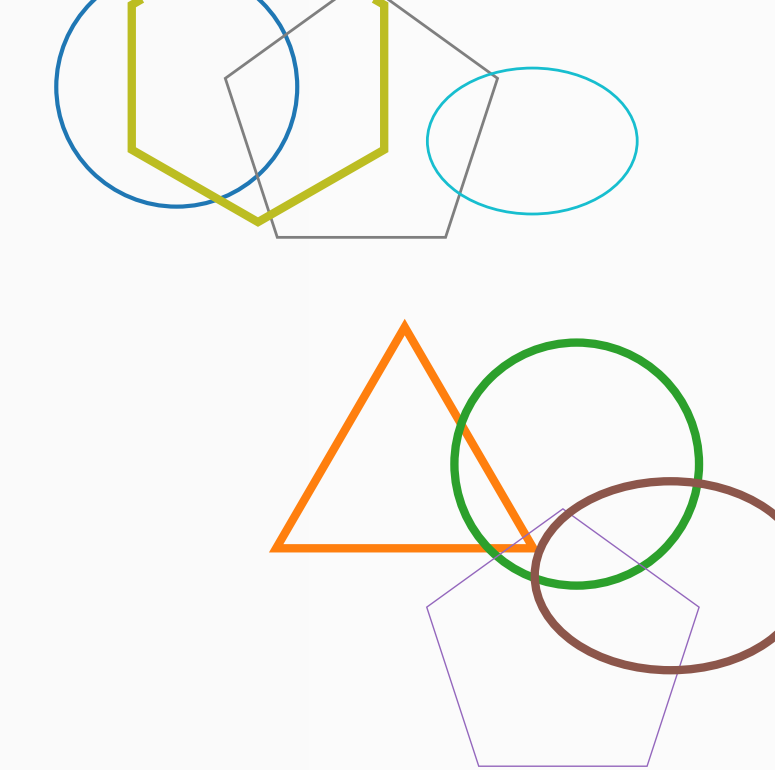[{"shape": "circle", "thickness": 1.5, "radius": 0.78, "center": [0.228, 0.887]}, {"shape": "triangle", "thickness": 3, "radius": 0.96, "center": [0.522, 0.384]}, {"shape": "circle", "thickness": 3, "radius": 0.79, "center": [0.744, 0.397]}, {"shape": "pentagon", "thickness": 0.5, "radius": 0.92, "center": [0.726, 0.154]}, {"shape": "oval", "thickness": 3, "radius": 0.88, "center": [0.865, 0.252]}, {"shape": "pentagon", "thickness": 1, "radius": 0.92, "center": [0.466, 0.841]}, {"shape": "hexagon", "thickness": 3, "radius": 0.94, "center": [0.333, 0.9]}, {"shape": "oval", "thickness": 1, "radius": 0.68, "center": [0.687, 0.817]}]